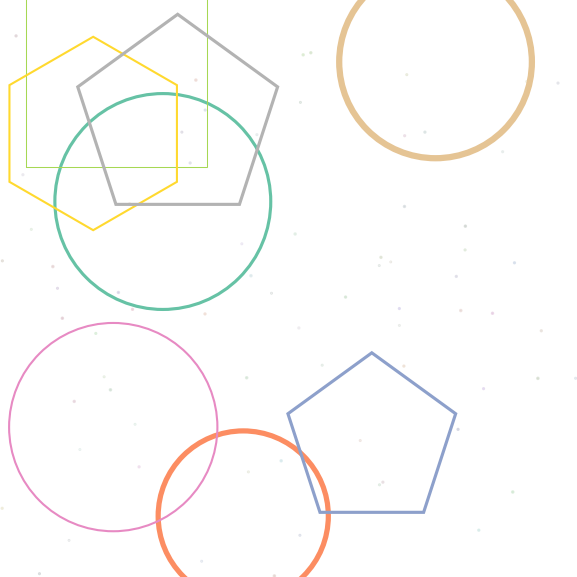[{"shape": "circle", "thickness": 1.5, "radius": 0.93, "center": [0.282, 0.65]}, {"shape": "circle", "thickness": 2.5, "radius": 0.74, "center": [0.421, 0.106]}, {"shape": "pentagon", "thickness": 1.5, "radius": 0.76, "center": [0.644, 0.236]}, {"shape": "circle", "thickness": 1, "radius": 0.9, "center": [0.196, 0.26]}, {"shape": "square", "thickness": 0.5, "radius": 0.78, "center": [0.202, 0.866]}, {"shape": "hexagon", "thickness": 1, "radius": 0.84, "center": [0.161, 0.768]}, {"shape": "circle", "thickness": 3, "radius": 0.83, "center": [0.754, 0.892]}, {"shape": "pentagon", "thickness": 1.5, "radius": 0.91, "center": [0.308, 0.792]}]